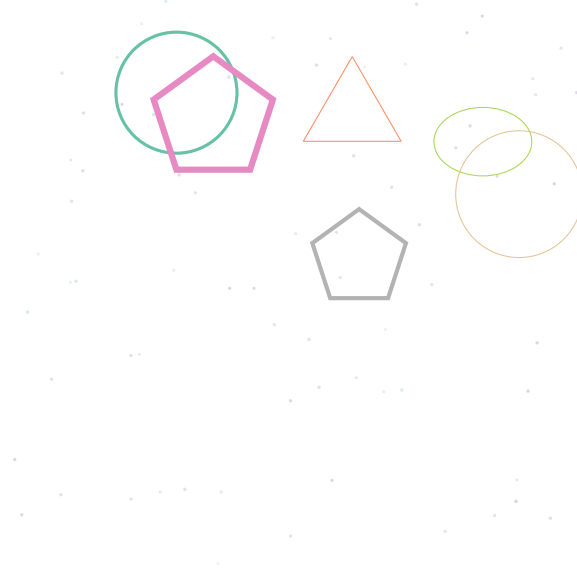[{"shape": "circle", "thickness": 1.5, "radius": 0.52, "center": [0.306, 0.839]}, {"shape": "triangle", "thickness": 0.5, "radius": 0.49, "center": [0.61, 0.803]}, {"shape": "pentagon", "thickness": 3, "radius": 0.54, "center": [0.369, 0.793]}, {"shape": "oval", "thickness": 0.5, "radius": 0.42, "center": [0.836, 0.754]}, {"shape": "circle", "thickness": 0.5, "radius": 0.55, "center": [0.899, 0.663]}, {"shape": "pentagon", "thickness": 2, "radius": 0.43, "center": [0.622, 0.552]}]